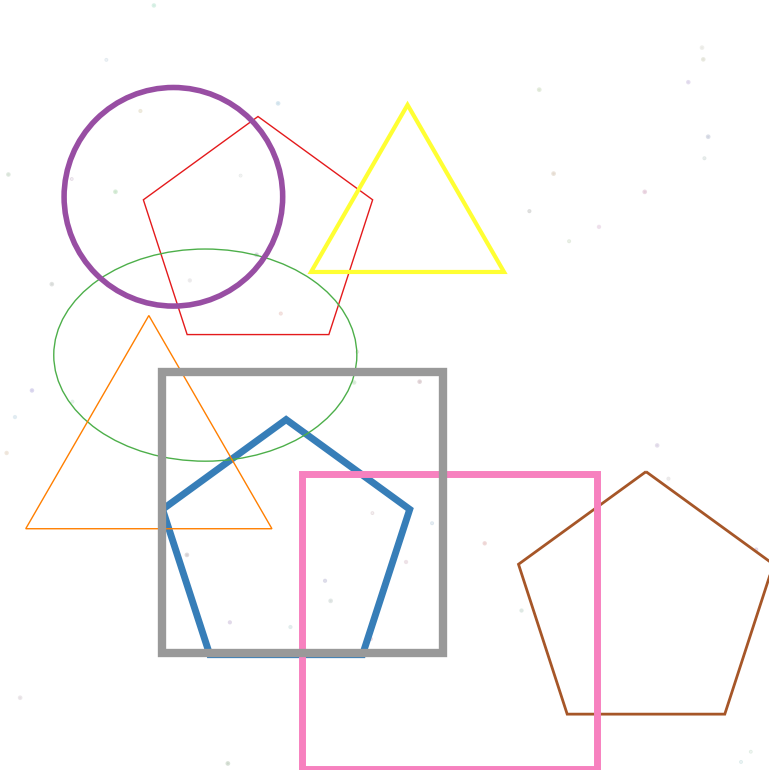[{"shape": "pentagon", "thickness": 0.5, "radius": 0.78, "center": [0.335, 0.692]}, {"shape": "pentagon", "thickness": 2.5, "radius": 0.84, "center": [0.372, 0.286]}, {"shape": "oval", "thickness": 0.5, "radius": 0.98, "center": [0.267, 0.539]}, {"shape": "circle", "thickness": 2, "radius": 0.71, "center": [0.225, 0.744]}, {"shape": "triangle", "thickness": 0.5, "radius": 0.92, "center": [0.193, 0.406]}, {"shape": "triangle", "thickness": 1.5, "radius": 0.72, "center": [0.529, 0.719]}, {"shape": "pentagon", "thickness": 1, "radius": 0.87, "center": [0.839, 0.213]}, {"shape": "square", "thickness": 2.5, "radius": 0.96, "center": [0.584, 0.192]}, {"shape": "square", "thickness": 3, "radius": 0.91, "center": [0.393, 0.335]}]